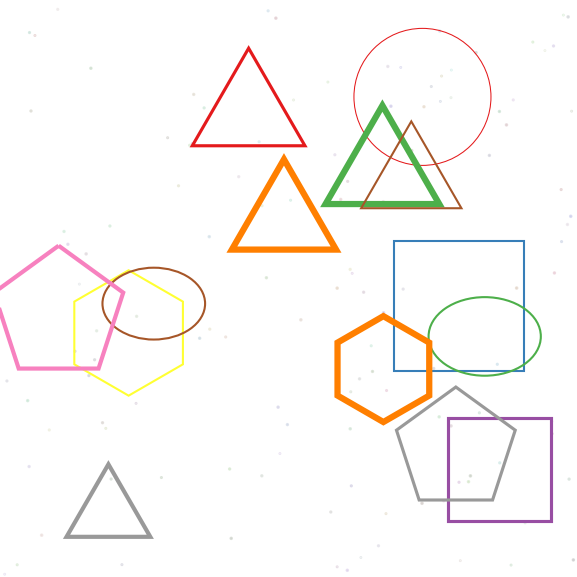[{"shape": "circle", "thickness": 0.5, "radius": 0.59, "center": [0.732, 0.831]}, {"shape": "triangle", "thickness": 1.5, "radius": 0.56, "center": [0.431, 0.803]}, {"shape": "square", "thickness": 1, "radius": 0.56, "center": [0.795, 0.469]}, {"shape": "triangle", "thickness": 3, "radius": 0.57, "center": [0.662, 0.703]}, {"shape": "oval", "thickness": 1, "radius": 0.49, "center": [0.839, 0.417]}, {"shape": "square", "thickness": 1.5, "radius": 0.45, "center": [0.864, 0.186]}, {"shape": "hexagon", "thickness": 3, "radius": 0.46, "center": [0.664, 0.36]}, {"shape": "triangle", "thickness": 3, "radius": 0.52, "center": [0.492, 0.619]}, {"shape": "hexagon", "thickness": 1, "radius": 0.54, "center": [0.223, 0.423]}, {"shape": "triangle", "thickness": 1, "radius": 0.5, "center": [0.712, 0.689]}, {"shape": "oval", "thickness": 1, "radius": 0.44, "center": [0.266, 0.473]}, {"shape": "pentagon", "thickness": 2, "radius": 0.59, "center": [0.102, 0.456]}, {"shape": "pentagon", "thickness": 1.5, "radius": 0.54, "center": [0.789, 0.221]}, {"shape": "triangle", "thickness": 2, "radius": 0.42, "center": [0.188, 0.111]}]